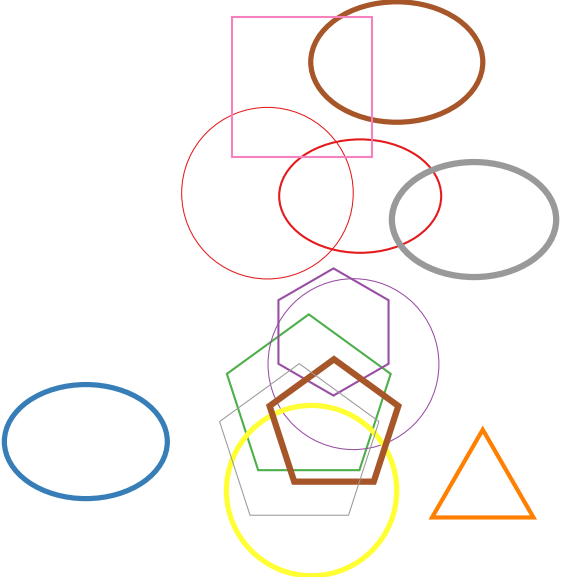[{"shape": "circle", "thickness": 0.5, "radius": 0.74, "center": [0.463, 0.665]}, {"shape": "oval", "thickness": 1, "radius": 0.7, "center": [0.624, 0.66]}, {"shape": "oval", "thickness": 2.5, "radius": 0.71, "center": [0.149, 0.234]}, {"shape": "pentagon", "thickness": 1, "radius": 0.75, "center": [0.535, 0.306]}, {"shape": "circle", "thickness": 0.5, "radius": 0.74, "center": [0.612, 0.369]}, {"shape": "hexagon", "thickness": 1, "radius": 0.55, "center": [0.577, 0.424]}, {"shape": "triangle", "thickness": 2, "radius": 0.51, "center": [0.836, 0.154]}, {"shape": "circle", "thickness": 2.5, "radius": 0.74, "center": [0.54, 0.15]}, {"shape": "oval", "thickness": 2.5, "radius": 0.74, "center": [0.687, 0.892]}, {"shape": "pentagon", "thickness": 3, "radius": 0.59, "center": [0.578, 0.26]}, {"shape": "square", "thickness": 1, "radius": 0.6, "center": [0.523, 0.848]}, {"shape": "pentagon", "thickness": 0.5, "radius": 0.73, "center": [0.518, 0.224]}, {"shape": "oval", "thickness": 3, "radius": 0.71, "center": [0.821, 0.619]}]